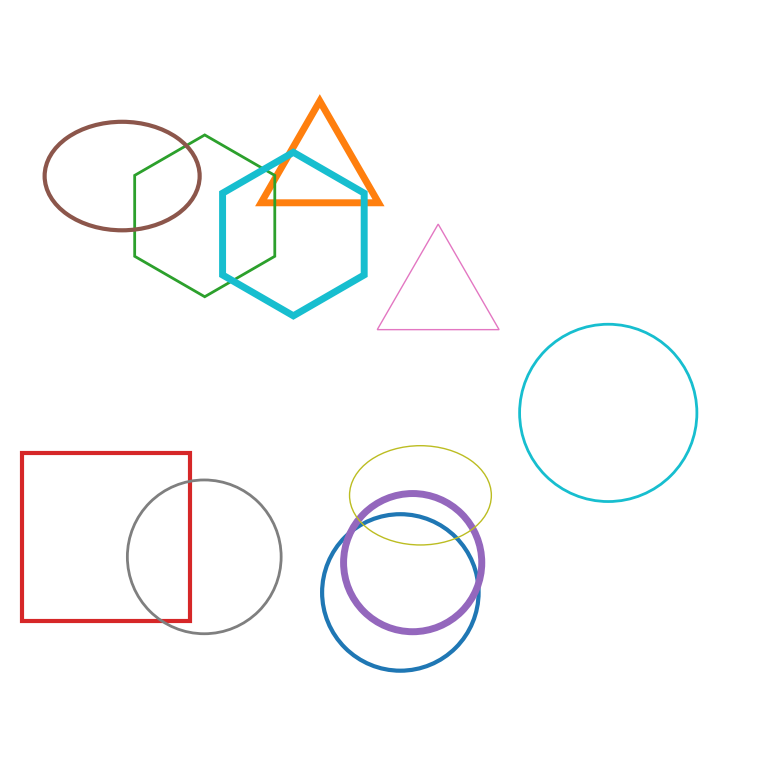[{"shape": "circle", "thickness": 1.5, "radius": 0.51, "center": [0.52, 0.231]}, {"shape": "triangle", "thickness": 2.5, "radius": 0.44, "center": [0.415, 0.781]}, {"shape": "hexagon", "thickness": 1, "radius": 0.53, "center": [0.266, 0.72]}, {"shape": "square", "thickness": 1.5, "radius": 0.55, "center": [0.137, 0.302]}, {"shape": "circle", "thickness": 2.5, "radius": 0.45, "center": [0.536, 0.269]}, {"shape": "oval", "thickness": 1.5, "radius": 0.5, "center": [0.159, 0.771]}, {"shape": "triangle", "thickness": 0.5, "radius": 0.46, "center": [0.569, 0.618]}, {"shape": "circle", "thickness": 1, "radius": 0.5, "center": [0.265, 0.277]}, {"shape": "oval", "thickness": 0.5, "radius": 0.46, "center": [0.546, 0.357]}, {"shape": "circle", "thickness": 1, "radius": 0.58, "center": [0.79, 0.464]}, {"shape": "hexagon", "thickness": 2.5, "radius": 0.53, "center": [0.381, 0.696]}]